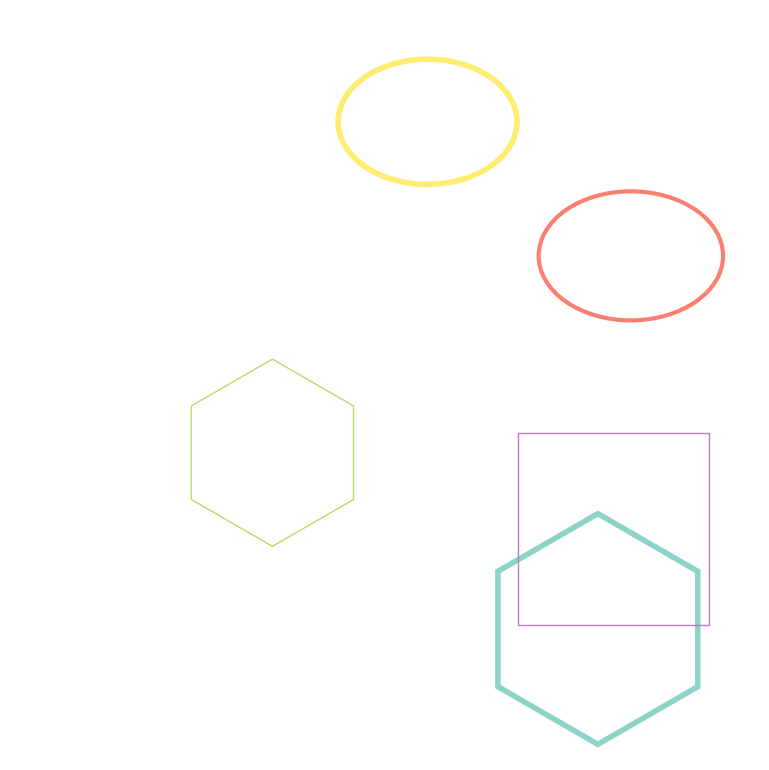[{"shape": "hexagon", "thickness": 2, "radius": 0.75, "center": [0.776, 0.183]}, {"shape": "oval", "thickness": 1.5, "radius": 0.6, "center": [0.819, 0.668]}, {"shape": "hexagon", "thickness": 0.5, "radius": 0.61, "center": [0.354, 0.412]}, {"shape": "square", "thickness": 0.5, "radius": 0.62, "center": [0.797, 0.313]}, {"shape": "oval", "thickness": 2, "radius": 0.58, "center": [0.555, 0.842]}]